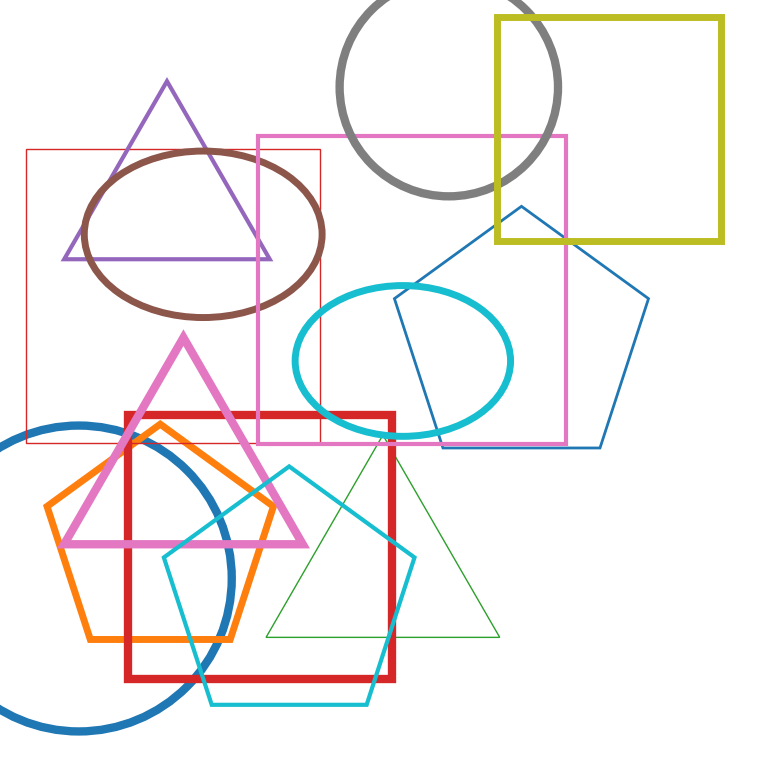[{"shape": "circle", "thickness": 3, "radius": 0.99, "center": [0.102, 0.249]}, {"shape": "pentagon", "thickness": 1, "radius": 0.87, "center": [0.677, 0.559]}, {"shape": "pentagon", "thickness": 2.5, "radius": 0.77, "center": [0.208, 0.295]}, {"shape": "triangle", "thickness": 0.5, "radius": 0.88, "center": [0.497, 0.26]}, {"shape": "square", "thickness": 0.5, "radius": 0.96, "center": [0.225, 0.615]}, {"shape": "square", "thickness": 3, "radius": 0.86, "center": [0.337, 0.289]}, {"shape": "triangle", "thickness": 1.5, "radius": 0.77, "center": [0.217, 0.74]}, {"shape": "oval", "thickness": 2.5, "radius": 0.77, "center": [0.264, 0.696]}, {"shape": "square", "thickness": 1.5, "radius": 1.0, "center": [0.535, 0.623]}, {"shape": "triangle", "thickness": 3, "radius": 0.89, "center": [0.238, 0.383]}, {"shape": "circle", "thickness": 3, "radius": 0.71, "center": [0.583, 0.887]}, {"shape": "square", "thickness": 2.5, "radius": 0.73, "center": [0.791, 0.833]}, {"shape": "pentagon", "thickness": 1.5, "radius": 0.86, "center": [0.376, 0.223]}, {"shape": "oval", "thickness": 2.5, "radius": 0.7, "center": [0.523, 0.531]}]